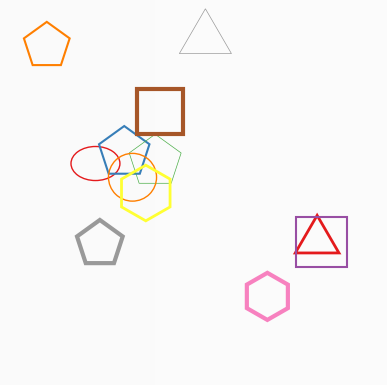[{"shape": "oval", "thickness": 1, "radius": 0.32, "center": [0.246, 0.575]}, {"shape": "triangle", "thickness": 2, "radius": 0.33, "center": [0.818, 0.376]}, {"shape": "pentagon", "thickness": 1.5, "radius": 0.34, "center": [0.321, 0.604]}, {"shape": "pentagon", "thickness": 0.5, "radius": 0.35, "center": [0.4, 0.581]}, {"shape": "square", "thickness": 1.5, "radius": 0.33, "center": [0.83, 0.372]}, {"shape": "pentagon", "thickness": 1.5, "radius": 0.31, "center": [0.121, 0.881]}, {"shape": "circle", "thickness": 1, "radius": 0.31, "center": [0.342, 0.54]}, {"shape": "hexagon", "thickness": 2, "radius": 0.36, "center": [0.376, 0.499]}, {"shape": "square", "thickness": 3, "radius": 0.29, "center": [0.412, 0.71]}, {"shape": "hexagon", "thickness": 3, "radius": 0.31, "center": [0.69, 0.23]}, {"shape": "pentagon", "thickness": 3, "radius": 0.31, "center": [0.258, 0.367]}, {"shape": "triangle", "thickness": 0.5, "radius": 0.39, "center": [0.53, 0.9]}]